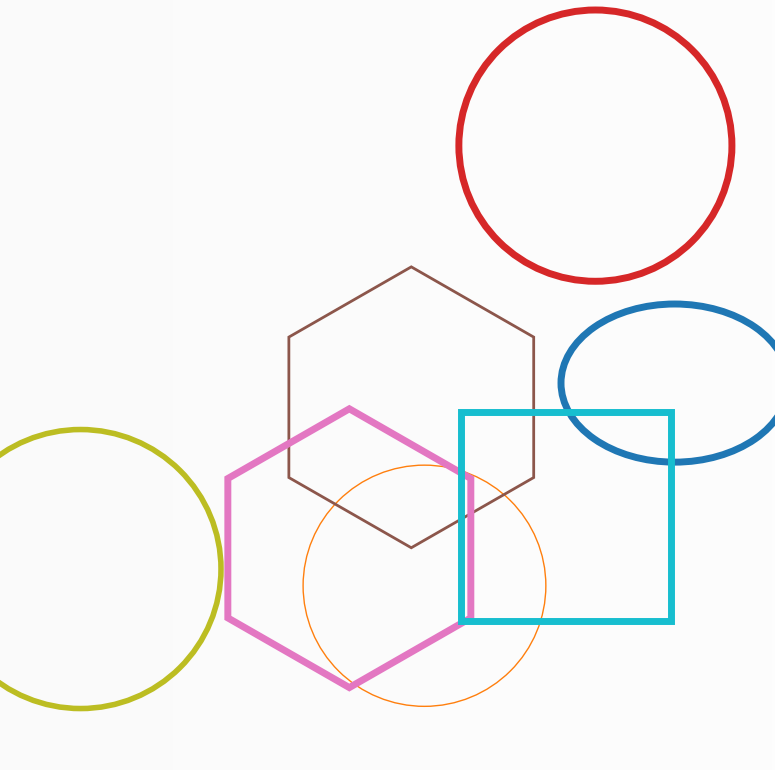[{"shape": "oval", "thickness": 2.5, "radius": 0.73, "center": [0.871, 0.502]}, {"shape": "circle", "thickness": 0.5, "radius": 0.78, "center": [0.548, 0.239]}, {"shape": "circle", "thickness": 2.5, "radius": 0.88, "center": [0.768, 0.811]}, {"shape": "hexagon", "thickness": 1, "radius": 0.91, "center": [0.531, 0.471]}, {"shape": "hexagon", "thickness": 2.5, "radius": 0.91, "center": [0.451, 0.288]}, {"shape": "circle", "thickness": 2, "radius": 0.91, "center": [0.104, 0.261]}, {"shape": "square", "thickness": 2.5, "radius": 0.68, "center": [0.73, 0.329]}]